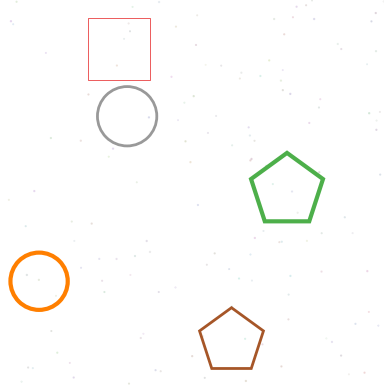[{"shape": "square", "thickness": 0.5, "radius": 0.4, "center": [0.309, 0.872]}, {"shape": "pentagon", "thickness": 3, "radius": 0.49, "center": [0.745, 0.505]}, {"shape": "circle", "thickness": 3, "radius": 0.37, "center": [0.102, 0.269]}, {"shape": "pentagon", "thickness": 2, "radius": 0.44, "center": [0.601, 0.113]}, {"shape": "circle", "thickness": 2, "radius": 0.39, "center": [0.33, 0.698]}]